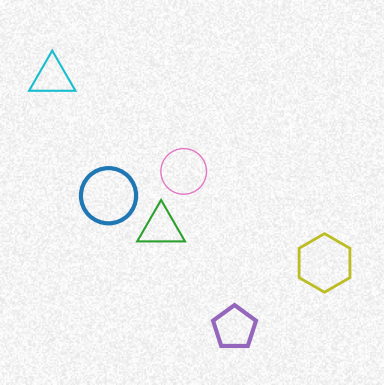[{"shape": "circle", "thickness": 3, "radius": 0.36, "center": [0.282, 0.492]}, {"shape": "triangle", "thickness": 1.5, "radius": 0.36, "center": [0.418, 0.409]}, {"shape": "pentagon", "thickness": 3, "radius": 0.29, "center": [0.609, 0.149]}, {"shape": "circle", "thickness": 1, "radius": 0.3, "center": [0.477, 0.555]}, {"shape": "hexagon", "thickness": 2, "radius": 0.38, "center": [0.843, 0.317]}, {"shape": "triangle", "thickness": 1.5, "radius": 0.35, "center": [0.136, 0.799]}]